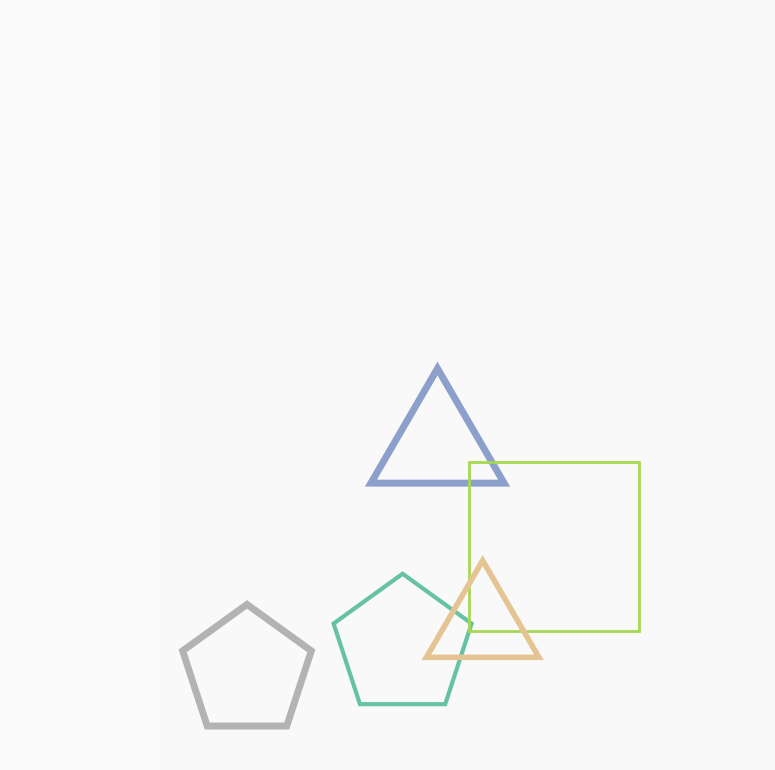[{"shape": "pentagon", "thickness": 1.5, "radius": 0.47, "center": [0.519, 0.161]}, {"shape": "triangle", "thickness": 2.5, "radius": 0.5, "center": [0.565, 0.422]}, {"shape": "square", "thickness": 1, "radius": 0.55, "center": [0.714, 0.29]}, {"shape": "triangle", "thickness": 2, "radius": 0.42, "center": [0.623, 0.188]}, {"shape": "pentagon", "thickness": 2.5, "radius": 0.44, "center": [0.319, 0.128]}]